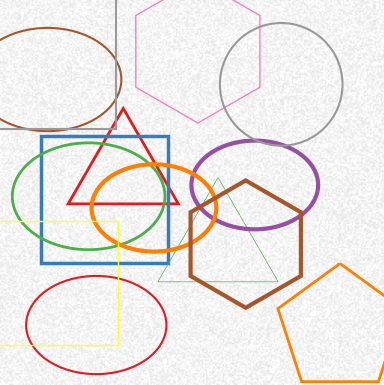[{"shape": "triangle", "thickness": 2, "radius": 0.83, "center": [0.32, 0.553]}, {"shape": "oval", "thickness": 1.5, "radius": 0.91, "center": [0.25, 0.156]}, {"shape": "square", "thickness": 2.5, "radius": 0.82, "center": [0.272, 0.481]}, {"shape": "triangle", "thickness": 0.5, "radius": 0.9, "center": [0.566, 0.358]}, {"shape": "oval", "thickness": 2, "radius": 0.99, "center": [0.23, 0.49]}, {"shape": "oval", "thickness": 3, "radius": 0.82, "center": [0.662, 0.52]}, {"shape": "pentagon", "thickness": 2, "radius": 0.85, "center": [0.883, 0.146]}, {"shape": "oval", "thickness": 3, "radius": 0.81, "center": [0.4, 0.46]}, {"shape": "square", "thickness": 1, "radius": 0.81, "center": [0.146, 0.265]}, {"shape": "hexagon", "thickness": 3, "radius": 0.83, "center": [0.638, 0.366]}, {"shape": "oval", "thickness": 1.5, "radius": 0.96, "center": [0.124, 0.793]}, {"shape": "hexagon", "thickness": 1, "radius": 0.93, "center": [0.514, 0.867]}, {"shape": "square", "thickness": 1.5, "radius": 0.98, "center": [0.105, 0.861]}, {"shape": "circle", "thickness": 1.5, "radius": 0.8, "center": [0.73, 0.781]}]